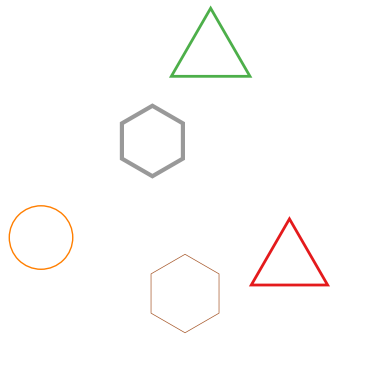[{"shape": "triangle", "thickness": 2, "radius": 0.57, "center": [0.752, 0.317]}, {"shape": "triangle", "thickness": 2, "radius": 0.59, "center": [0.547, 0.861]}, {"shape": "circle", "thickness": 1, "radius": 0.41, "center": [0.107, 0.383]}, {"shape": "hexagon", "thickness": 0.5, "radius": 0.51, "center": [0.481, 0.238]}, {"shape": "hexagon", "thickness": 3, "radius": 0.46, "center": [0.396, 0.634]}]